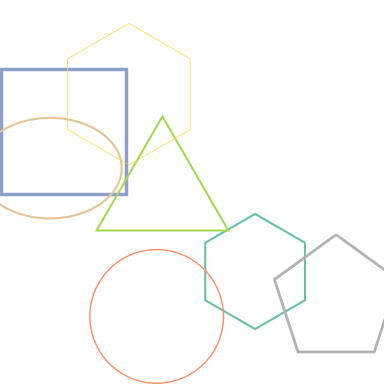[{"shape": "hexagon", "thickness": 1.5, "radius": 0.75, "center": [0.663, 0.295]}, {"shape": "circle", "thickness": 1, "radius": 0.87, "center": [0.407, 0.178]}, {"shape": "square", "thickness": 2.5, "radius": 0.81, "center": [0.164, 0.657]}, {"shape": "triangle", "thickness": 1.5, "radius": 0.99, "center": [0.422, 0.5]}, {"shape": "hexagon", "thickness": 0.5, "radius": 0.92, "center": [0.335, 0.755]}, {"shape": "oval", "thickness": 1.5, "radius": 0.93, "center": [0.13, 0.563]}, {"shape": "pentagon", "thickness": 2, "radius": 0.84, "center": [0.873, 0.222]}]